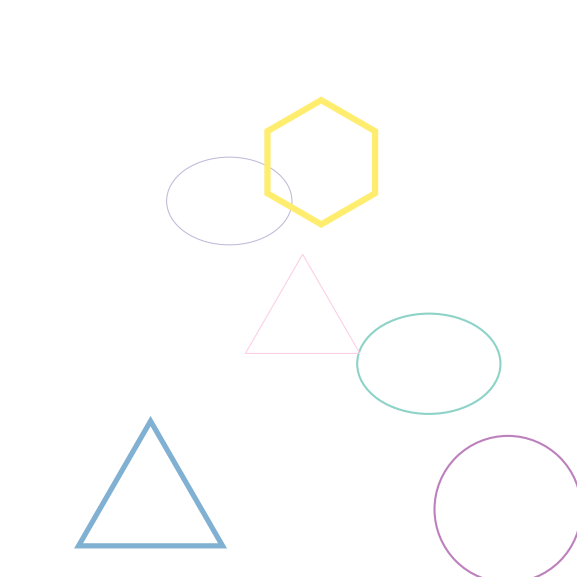[{"shape": "oval", "thickness": 1, "radius": 0.62, "center": [0.743, 0.369]}, {"shape": "oval", "thickness": 0.5, "radius": 0.54, "center": [0.397, 0.651]}, {"shape": "triangle", "thickness": 2.5, "radius": 0.72, "center": [0.261, 0.126]}, {"shape": "triangle", "thickness": 0.5, "radius": 0.57, "center": [0.524, 0.444]}, {"shape": "circle", "thickness": 1, "radius": 0.64, "center": [0.879, 0.117]}, {"shape": "hexagon", "thickness": 3, "radius": 0.54, "center": [0.556, 0.718]}]